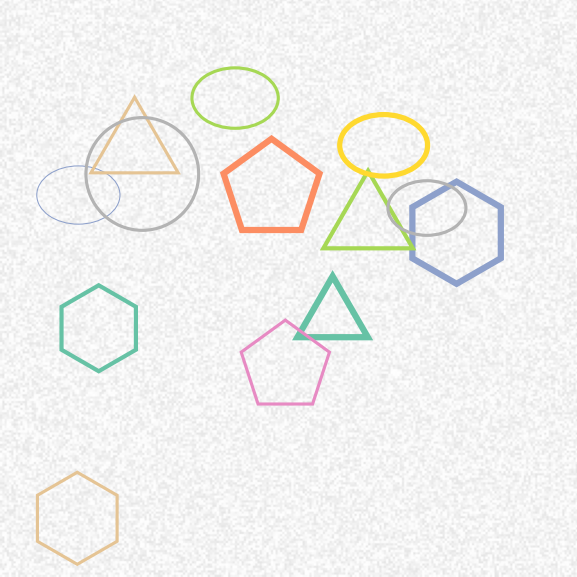[{"shape": "hexagon", "thickness": 2, "radius": 0.37, "center": [0.171, 0.431]}, {"shape": "triangle", "thickness": 3, "radius": 0.35, "center": [0.576, 0.45]}, {"shape": "pentagon", "thickness": 3, "radius": 0.44, "center": [0.47, 0.671]}, {"shape": "oval", "thickness": 0.5, "radius": 0.36, "center": [0.136, 0.661]}, {"shape": "hexagon", "thickness": 3, "radius": 0.44, "center": [0.791, 0.596]}, {"shape": "pentagon", "thickness": 1.5, "radius": 0.4, "center": [0.494, 0.365]}, {"shape": "triangle", "thickness": 2, "radius": 0.45, "center": [0.637, 0.614]}, {"shape": "oval", "thickness": 1.5, "radius": 0.37, "center": [0.407, 0.829]}, {"shape": "oval", "thickness": 2.5, "radius": 0.38, "center": [0.664, 0.747]}, {"shape": "triangle", "thickness": 1.5, "radius": 0.44, "center": [0.233, 0.743]}, {"shape": "hexagon", "thickness": 1.5, "radius": 0.4, "center": [0.134, 0.102]}, {"shape": "circle", "thickness": 1.5, "radius": 0.49, "center": [0.246, 0.698]}, {"shape": "oval", "thickness": 1.5, "radius": 0.34, "center": [0.739, 0.639]}]